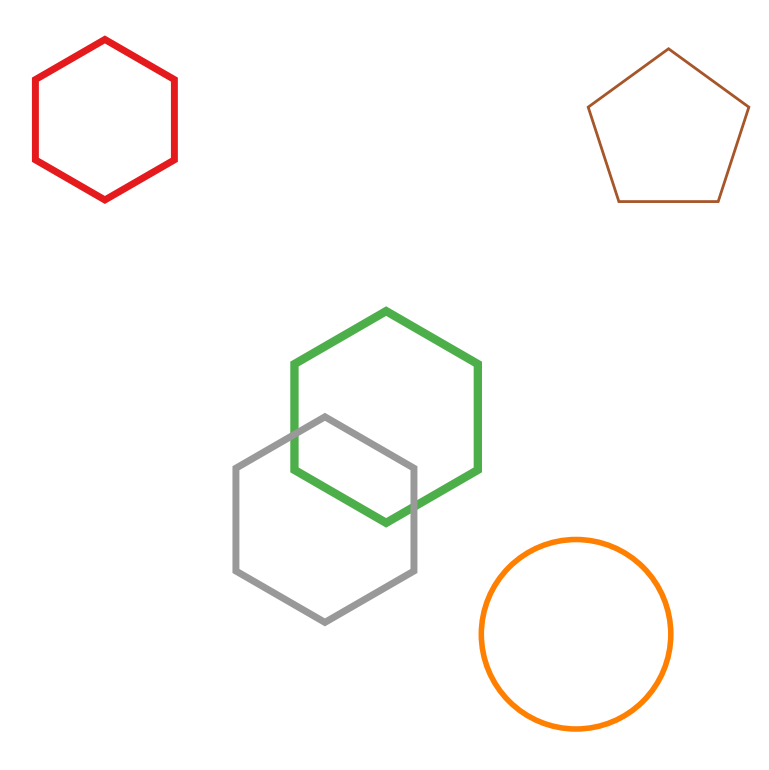[{"shape": "hexagon", "thickness": 2.5, "radius": 0.52, "center": [0.136, 0.845]}, {"shape": "hexagon", "thickness": 3, "radius": 0.69, "center": [0.501, 0.458]}, {"shape": "circle", "thickness": 2, "radius": 0.62, "center": [0.748, 0.176]}, {"shape": "pentagon", "thickness": 1, "radius": 0.55, "center": [0.868, 0.827]}, {"shape": "hexagon", "thickness": 2.5, "radius": 0.67, "center": [0.422, 0.325]}]